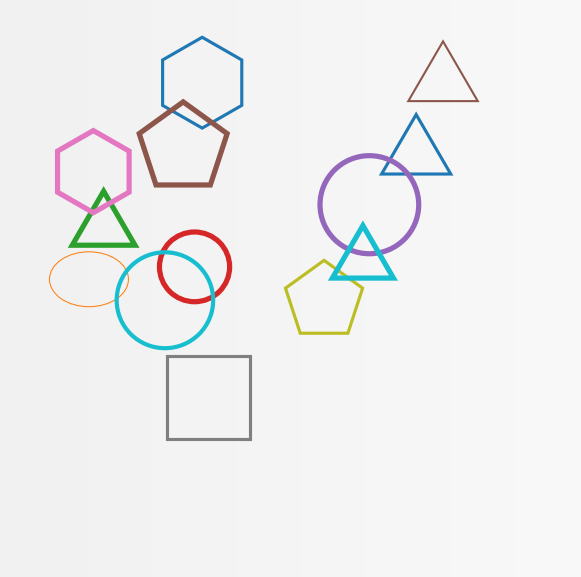[{"shape": "hexagon", "thickness": 1.5, "radius": 0.39, "center": [0.348, 0.856]}, {"shape": "triangle", "thickness": 1.5, "radius": 0.34, "center": [0.716, 0.732]}, {"shape": "oval", "thickness": 0.5, "radius": 0.34, "center": [0.153, 0.516]}, {"shape": "triangle", "thickness": 2.5, "radius": 0.31, "center": [0.178, 0.606]}, {"shape": "circle", "thickness": 2.5, "radius": 0.3, "center": [0.335, 0.537]}, {"shape": "circle", "thickness": 2.5, "radius": 0.42, "center": [0.635, 0.645]}, {"shape": "pentagon", "thickness": 2.5, "radius": 0.4, "center": [0.315, 0.743]}, {"shape": "triangle", "thickness": 1, "radius": 0.34, "center": [0.762, 0.859]}, {"shape": "hexagon", "thickness": 2.5, "radius": 0.36, "center": [0.161, 0.702]}, {"shape": "square", "thickness": 1.5, "radius": 0.36, "center": [0.359, 0.311]}, {"shape": "pentagon", "thickness": 1.5, "radius": 0.35, "center": [0.558, 0.479]}, {"shape": "triangle", "thickness": 2.5, "radius": 0.3, "center": [0.624, 0.548]}, {"shape": "circle", "thickness": 2, "radius": 0.42, "center": [0.284, 0.479]}]